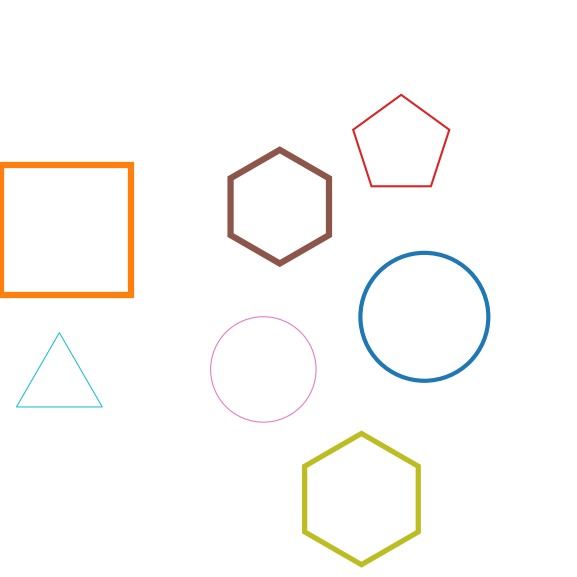[{"shape": "circle", "thickness": 2, "radius": 0.55, "center": [0.735, 0.451]}, {"shape": "square", "thickness": 3, "radius": 0.56, "center": [0.115, 0.6]}, {"shape": "pentagon", "thickness": 1, "radius": 0.44, "center": [0.695, 0.747]}, {"shape": "hexagon", "thickness": 3, "radius": 0.49, "center": [0.484, 0.641]}, {"shape": "circle", "thickness": 0.5, "radius": 0.46, "center": [0.456, 0.359]}, {"shape": "hexagon", "thickness": 2.5, "radius": 0.57, "center": [0.626, 0.135]}, {"shape": "triangle", "thickness": 0.5, "radius": 0.43, "center": [0.103, 0.337]}]